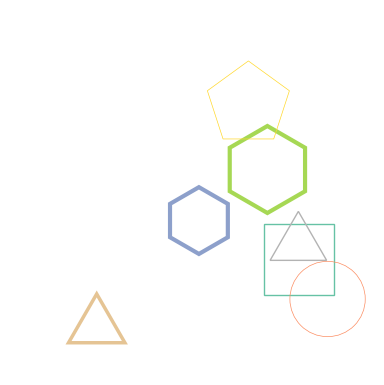[{"shape": "square", "thickness": 1, "radius": 0.46, "center": [0.777, 0.326]}, {"shape": "circle", "thickness": 0.5, "radius": 0.49, "center": [0.851, 0.223]}, {"shape": "hexagon", "thickness": 3, "radius": 0.43, "center": [0.517, 0.427]}, {"shape": "hexagon", "thickness": 3, "radius": 0.56, "center": [0.695, 0.56]}, {"shape": "pentagon", "thickness": 0.5, "radius": 0.56, "center": [0.645, 0.73]}, {"shape": "triangle", "thickness": 2.5, "radius": 0.42, "center": [0.251, 0.152]}, {"shape": "triangle", "thickness": 1, "radius": 0.42, "center": [0.775, 0.366]}]